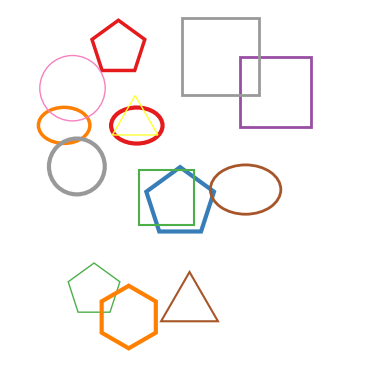[{"shape": "oval", "thickness": 3, "radius": 0.33, "center": [0.355, 0.674]}, {"shape": "pentagon", "thickness": 2.5, "radius": 0.36, "center": [0.308, 0.875]}, {"shape": "pentagon", "thickness": 3, "radius": 0.46, "center": [0.468, 0.473]}, {"shape": "square", "thickness": 1.5, "radius": 0.35, "center": [0.432, 0.488]}, {"shape": "pentagon", "thickness": 1, "radius": 0.35, "center": [0.244, 0.246]}, {"shape": "square", "thickness": 2, "radius": 0.46, "center": [0.716, 0.761]}, {"shape": "oval", "thickness": 2.5, "radius": 0.33, "center": [0.167, 0.674]}, {"shape": "hexagon", "thickness": 3, "radius": 0.41, "center": [0.334, 0.176]}, {"shape": "triangle", "thickness": 1, "radius": 0.34, "center": [0.351, 0.684]}, {"shape": "triangle", "thickness": 1.5, "radius": 0.43, "center": [0.492, 0.208]}, {"shape": "oval", "thickness": 2, "radius": 0.46, "center": [0.638, 0.508]}, {"shape": "circle", "thickness": 1, "radius": 0.42, "center": [0.188, 0.771]}, {"shape": "circle", "thickness": 3, "radius": 0.36, "center": [0.2, 0.568]}, {"shape": "square", "thickness": 2, "radius": 0.5, "center": [0.572, 0.854]}]